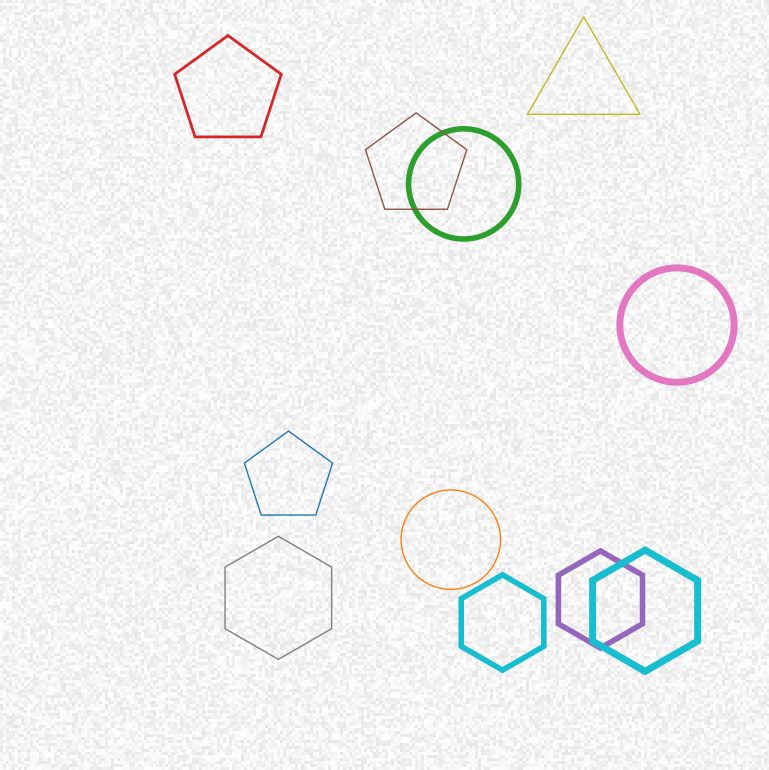[{"shape": "pentagon", "thickness": 0.5, "radius": 0.3, "center": [0.375, 0.38]}, {"shape": "circle", "thickness": 0.5, "radius": 0.32, "center": [0.585, 0.299]}, {"shape": "circle", "thickness": 2, "radius": 0.36, "center": [0.602, 0.761]}, {"shape": "pentagon", "thickness": 1, "radius": 0.36, "center": [0.296, 0.881]}, {"shape": "hexagon", "thickness": 2, "radius": 0.32, "center": [0.78, 0.221]}, {"shape": "pentagon", "thickness": 0.5, "radius": 0.35, "center": [0.54, 0.784]}, {"shape": "circle", "thickness": 2.5, "radius": 0.37, "center": [0.879, 0.578]}, {"shape": "hexagon", "thickness": 0.5, "radius": 0.4, "center": [0.362, 0.224]}, {"shape": "triangle", "thickness": 0.5, "radius": 0.42, "center": [0.758, 0.894]}, {"shape": "hexagon", "thickness": 2.5, "radius": 0.39, "center": [0.838, 0.207]}, {"shape": "hexagon", "thickness": 2, "radius": 0.31, "center": [0.653, 0.192]}]